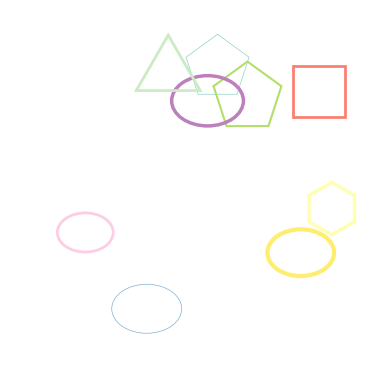[{"shape": "pentagon", "thickness": 0.5, "radius": 0.43, "center": [0.565, 0.825]}, {"shape": "hexagon", "thickness": 2.5, "radius": 0.34, "center": [0.862, 0.458]}, {"shape": "square", "thickness": 2, "radius": 0.33, "center": [0.829, 0.763]}, {"shape": "oval", "thickness": 0.5, "radius": 0.45, "center": [0.381, 0.198]}, {"shape": "pentagon", "thickness": 1.5, "radius": 0.46, "center": [0.643, 0.747]}, {"shape": "oval", "thickness": 2, "radius": 0.36, "center": [0.222, 0.396]}, {"shape": "oval", "thickness": 2.5, "radius": 0.47, "center": [0.539, 0.738]}, {"shape": "triangle", "thickness": 2, "radius": 0.48, "center": [0.437, 0.813]}, {"shape": "oval", "thickness": 3, "radius": 0.43, "center": [0.781, 0.344]}]